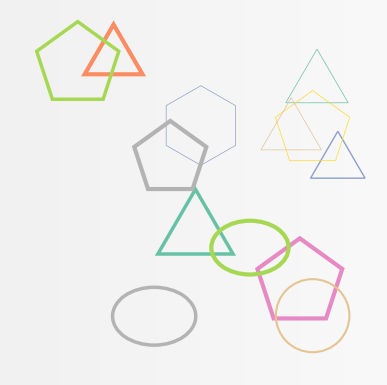[{"shape": "triangle", "thickness": 0.5, "radius": 0.46, "center": [0.818, 0.779]}, {"shape": "triangle", "thickness": 2.5, "radius": 0.56, "center": [0.504, 0.396]}, {"shape": "triangle", "thickness": 3, "radius": 0.43, "center": [0.293, 0.85]}, {"shape": "hexagon", "thickness": 0.5, "radius": 0.52, "center": [0.518, 0.674]}, {"shape": "triangle", "thickness": 1, "radius": 0.41, "center": [0.872, 0.578]}, {"shape": "pentagon", "thickness": 3, "radius": 0.58, "center": [0.774, 0.266]}, {"shape": "pentagon", "thickness": 2.5, "radius": 0.56, "center": [0.201, 0.832]}, {"shape": "oval", "thickness": 3, "radius": 0.5, "center": [0.645, 0.357]}, {"shape": "pentagon", "thickness": 0.5, "radius": 0.5, "center": [0.807, 0.664]}, {"shape": "circle", "thickness": 1.5, "radius": 0.47, "center": [0.807, 0.18]}, {"shape": "triangle", "thickness": 0.5, "radius": 0.45, "center": [0.751, 0.656]}, {"shape": "oval", "thickness": 2.5, "radius": 0.54, "center": [0.398, 0.179]}, {"shape": "pentagon", "thickness": 3, "radius": 0.49, "center": [0.439, 0.588]}]